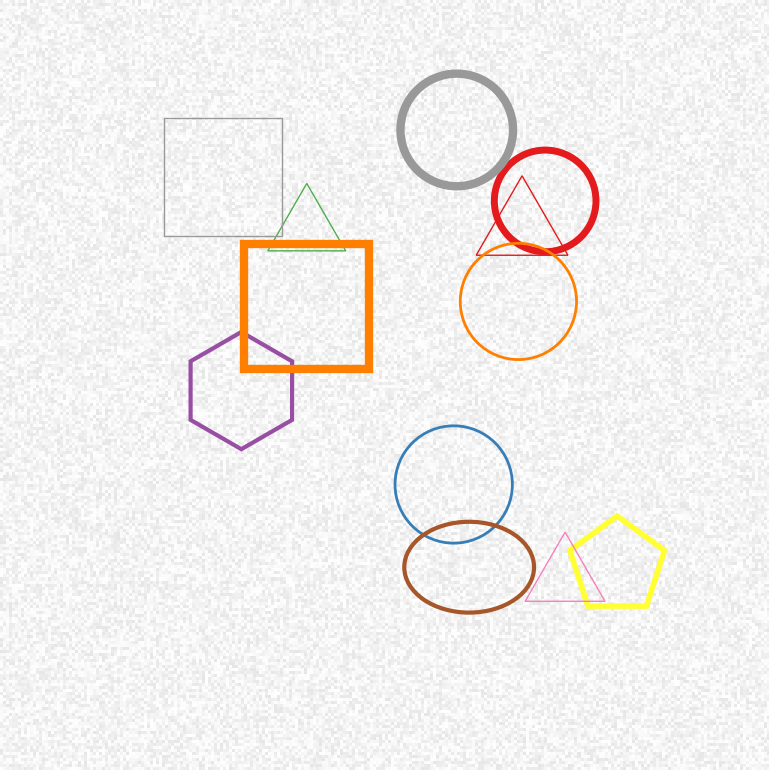[{"shape": "triangle", "thickness": 0.5, "radius": 0.34, "center": [0.678, 0.703]}, {"shape": "circle", "thickness": 2.5, "radius": 0.33, "center": [0.708, 0.739]}, {"shape": "circle", "thickness": 1, "radius": 0.38, "center": [0.589, 0.371]}, {"shape": "triangle", "thickness": 0.5, "radius": 0.29, "center": [0.398, 0.703]}, {"shape": "hexagon", "thickness": 1.5, "radius": 0.38, "center": [0.313, 0.493]}, {"shape": "square", "thickness": 3, "radius": 0.41, "center": [0.398, 0.602]}, {"shape": "circle", "thickness": 1, "radius": 0.38, "center": [0.673, 0.609]}, {"shape": "pentagon", "thickness": 2, "radius": 0.32, "center": [0.802, 0.265]}, {"shape": "oval", "thickness": 1.5, "radius": 0.42, "center": [0.609, 0.263]}, {"shape": "triangle", "thickness": 0.5, "radius": 0.3, "center": [0.734, 0.249]}, {"shape": "circle", "thickness": 3, "radius": 0.37, "center": [0.593, 0.831]}, {"shape": "square", "thickness": 0.5, "radius": 0.38, "center": [0.29, 0.77]}]